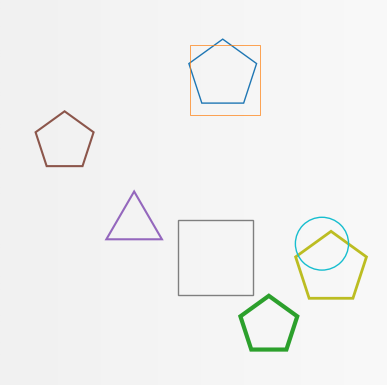[{"shape": "pentagon", "thickness": 1, "radius": 0.46, "center": [0.575, 0.806]}, {"shape": "square", "thickness": 0.5, "radius": 0.45, "center": [0.581, 0.793]}, {"shape": "pentagon", "thickness": 3, "radius": 0.39, "center": [0.694, 0.154]}, {"shape": "triangle", "thickness": 1.5, "radius": 0.41, "center": [0.346, 0.42]}, {"shape": "pentagon", "thickness": 1.5, "radius": 0.39, "center": [0.167, 0.632]}, {"shape": "square", "thickness": 1, "radius": 0.48, "center": [0.557, 0.331]}, {"shape": "pentagon", "thickness": 2, "radius": 0.48, "center": [0.854, 0.303]}, {"shape": "circle", "thickness": 1, "radius": 0.34, "center": [0.831, 0.367]}]